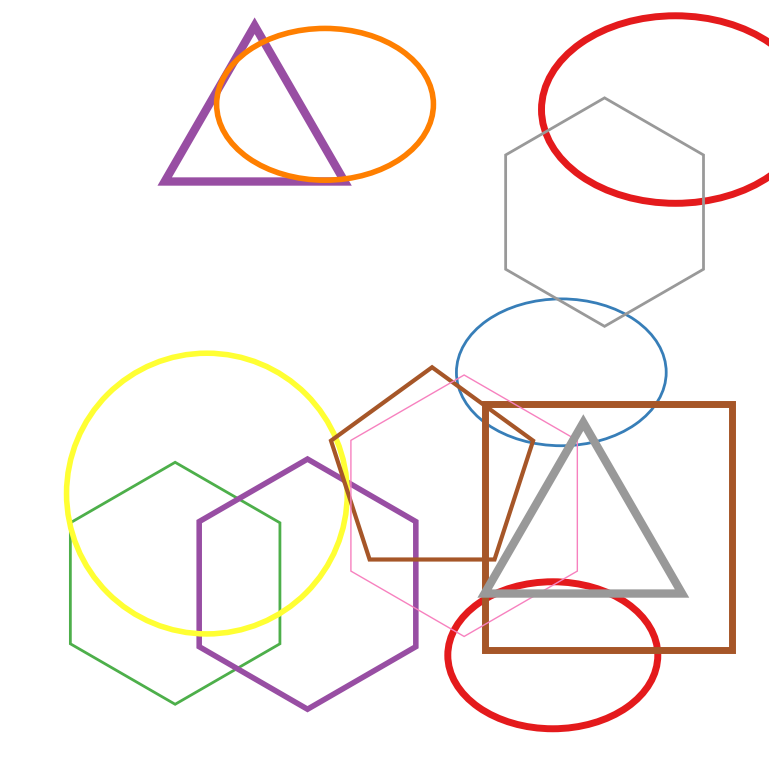[{"shape": "oval", "thickness": 2.5, "radius": 0.68, "center": [0.718, 0.149]}, {"shape": "oval", "thickness": 2.5, "radius": 0.87, "center": [0.877, 0.858]}, {"shape": "oval", "thickness": 1, "radius": 0.68, "center": [0.729, 0.516]}, {"shape": "hexagon", "thickness": 1, "radius": 0.79, "center": [0.227, 0.242]}, {"shape": "hexagon", "thickness": 2, "radius": 0.81, "center": [0.399, 0.241]}, {"shape": "triangle", "thickness": 3, "radius": 0.67, "center": [0.331, 0.832]}, {"shape": "oval", "thickness": 2, "radius": 0.7, "center": [0.422, 0.865]}, {"shape": "circle", "thickness": 2, "radius": 0.91, "center": [0.269, 0.359]}, {"shape": "pentagon", "thickness": 1.5, "radius": 0.69, "center": [0.561, 0.385]}, {"shape": "square", "thickness": 2.5, "radius": 0.8, "center": [0.791, 0.316]}, {"shape": "hexagon", "thickness": 0.5, "radius": 0.85, "center": [0.603, 0.343]}, {"shape": "hexagon", "thickness": 1, "radius": 0.74, "center": [0.785, 0.725]}, {"shape": "triangle", "thickness": 3, "radius": 0.74, "center": [0.758, 0.303]}]